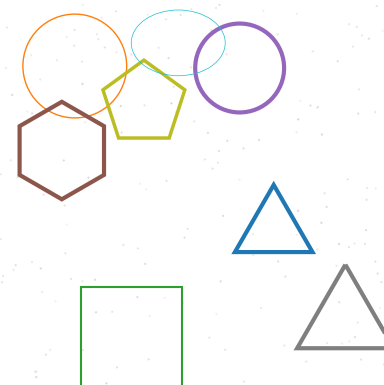[{"shape": "triangle", "thickness": 3, "radius": 0.58, "center": [0.711, 0.403]}, {"shape": "circle", "thickness": 1, "radius": 0.67, "center": [0.194, 0.829]}, {"shape": "square", "thickness": 1.5, "radius": 0.65, "center": [0.342, 0.122]}, {"shape": "circle", "thickness": 3, "radius": 0.58, "center": [0.622, 0.823]}, {"shape": "hexagon", "thickness": 3, "radius": 0.63, "center": [0.161, 0.609]}, {"shape": "triangle", "thickness": 3, "radius": 0.72, "center": [0.897, 0.168]}, {"shape": "pentagon", "thickness": 2.5, "radius": 0.56, "center": [0.374, 0.732]}, {"shape": "oval", "thickness": 0.5, "radius": 0.61, "center": [0.463, 0.889]}]